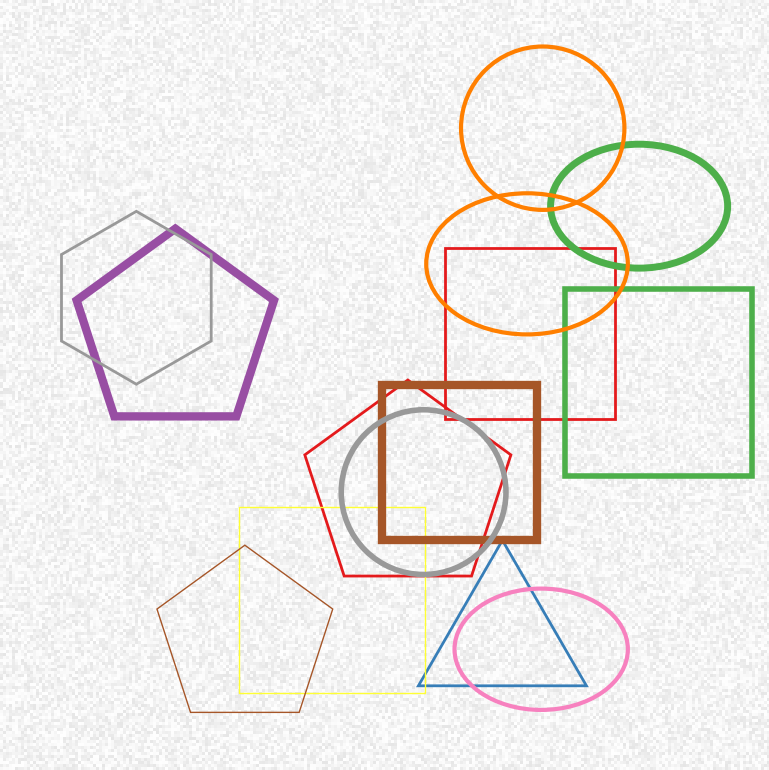[{"shape": "square", "thickness": 1, "radius": 0.55, "center": [0.689, 0.567]}, {"shape": "pentagon", "thickness": 1, "radius": 0.7, "center": [0.53, 0.366]}, {"shape": "triangle", "thickness": 1, "radius": 0.63, "center": [0.653, 0.172]}, {"shape": "oval", "thickness": 2.5, "radius": 0.57, "center": [0.83, 0.732]}, {"shape": "square", "thickness": 2, "radius": 0.61, "center": [0.855, 0.503]}, {"shape": "pentagon", "thickness": 3, "radius": 0.67, "center": [0.228, 0.568]}, {"shape": "circle", "thickness": 1.5, "radius": 0.53, "center": [0.705, 0.834]}, {"shape": "oval", "thickness": 1.5, "radius": 0.65, "center": [0.684, 0.657]}, {"shape": "square", "thickness": 0.5, "radius": 0.61, "center": [0.431, 0.221]}, {"shape": "pentagon", "thickness": 0.5, "radius": 0.6, "center": [0.318, 0.172]}, {"shape": "square", "thickness": 3, "radius": 0.5, "center": [0.597, 0.399]}, {"shape": "oval", "thickness": 1.5, "radius": 0.56, "center": [0.703, 0.157]}, {"shape": "hexagon", "thickness": 1, "radius": 0.56, "center": [0.177, 0.613]}, {"shape": "circle", "thickness": 2, "radius": 0.53, "center": [0.55, 0.361]}]